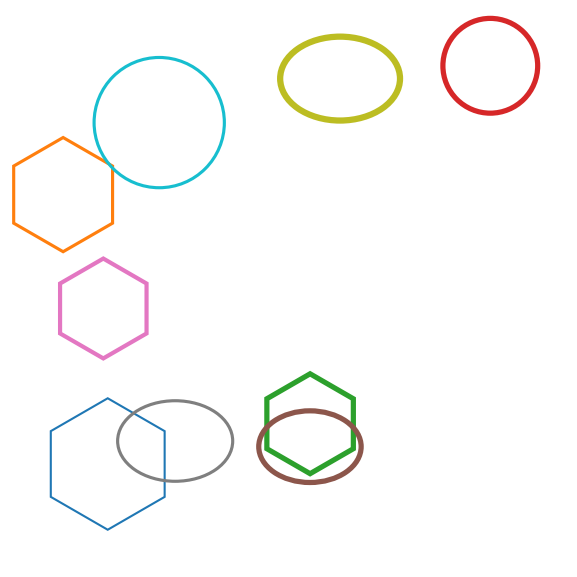[{"shape": "hexagon", "thickness": 1, "radius": 0.57, "center": [0.187, 0.196]}, {"shape": "hexagon", "thickness": 1.5, "radius": 0.49, "center": [0.109, 0.662]}, {"shape": "hexagon", "thickness": 2.5, "radius": 0.43, "center": [0.537, 0.265]}, {"shape": "circle", "thickness": 2.5, "radius": 0.41, "center": [0.849, 0.885]}, {"shape": "oval", "thickness": 2.5, "radius": 0.44, "center": [0.537, 0.226]}, {"shape": "hexagon", "thickness": 2, "radius": 0.43, "center": [0.179, 0.465]}, {"shape": "oval", "thickness": 1.5, "radius": 0.5, "center": [0.303, 0.235]}, {"shape": "oval", "thickness": 3, "radius": 0.52, "center": [0.589, 0.863]}, {"shape": "circle", "thickness": 1.5, "radius": 0.56, "center": [0.276, 0.787]}]